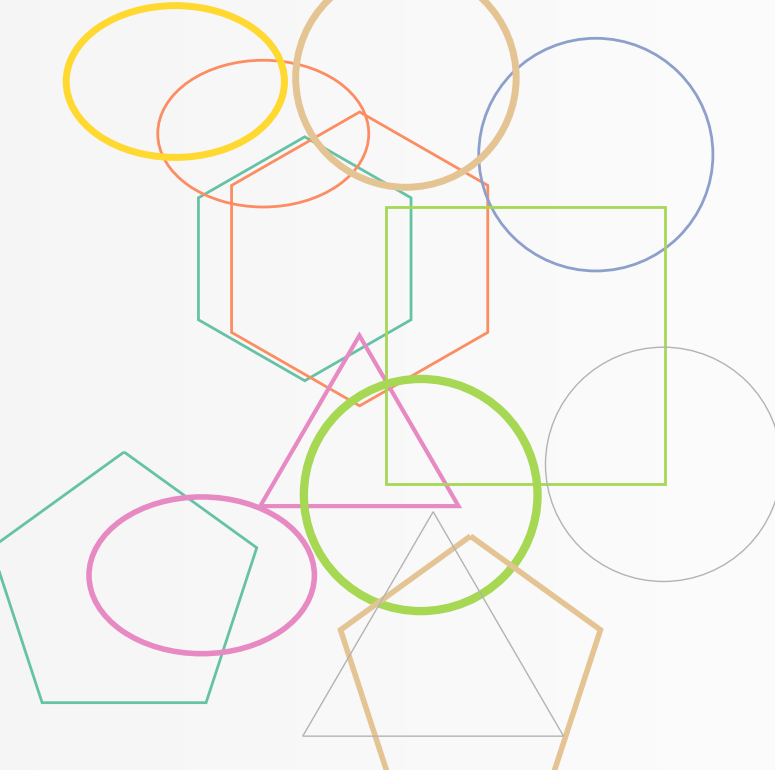[{"shape": "pentagon", "thickness": 1, "radius": 0.9, "center": [0.16, 0.233]}, {"shape": "hexagon", "thickness": 1, "radius": 0.79, "center": [0.393, 0.664]}, {"shape": "hexagon", "thickness": 1, "radius": 0.95, "center": [0.464, 0.664]}, {"shape": "oval", "thickness": 1, "radius": 0.68, "center": [0.34, 0.826]}, {"shape": "circle", "thickness": 1, "radius": 0.76, "center": [0.769, 0.799]}, {"shape": "triangle", "thickness": 1.5, "radius": 0.74, "center": [0.464, 0.417]}, {"shape": "oval", "thickness": 2, "radius": 0.73, "center": [0.26, 0.253]}, {"shape": "square", "thickness": 1, "radius": 0.9, "center": [0.677, 0.551]}, {"shape": "circle", "thickness": 3, "radius": 0.75, "center": [0.543, 0.357]}, {"shape": "oval", "thickness": 2.5, "radius": 0.7, "center": [0.226, 0.894]}, {"shape": "circle", "thickness": 2.5, "radius": 0.71, "center": [0.524, 0.899]}, {"shape": "pentagon", "thickness": 2, "radius": 0.88, "center": [0.607, 0.127]}, {"shape": "circle", "thickness": 0.5, "radius": 0.76, "center": [0.856, 0.397]}, {"shape": "triangle", "thickness": 0.5, "radius": 0.97, "center": [0.559, 0.141]}]